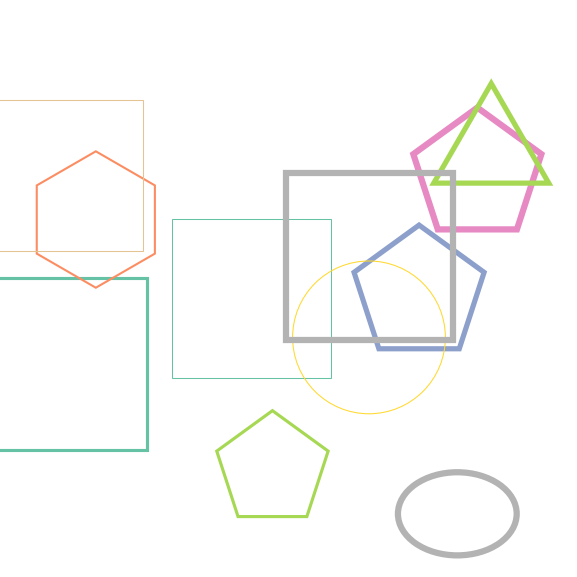[{"shape": "square", "thickness": 1.5, "radius": 0.74, "center": [0.106, 0.368]}, {"shape": "square", "thickness": 0.5, "radius": 0.69, "center": [0.436, 0.482]}, {"shape": "hexagon", "thickness": 1, "radius": 0.59, "center": [0.166, 0.619]}, {"shape": "pentagon", "thickness": 2.5, "radius": 0.59, "center": [0.726, 0.491]}, {"shape": "pentagon", "thickness": 3, "radius": 0.58, "center": [0.827, 0.696]}, {"shape": "triangle", "thickness": 2.5, "radius": 0.57, "center": [0.851, 0.74]}, {"shape": "pentagon", "thickness": 1.5, "radius": 0.51, "center": [0.472, 0.187]}, {"shape": "circle", "thickness": 0.5, "radius": 0.66, "center": [0.639, 0.415]}, {"shape": "square", "thickness": 0.5, "radius": 0.65, "center": [0.116, 0.695]}, {"shape": "oval", "thickness": 3, "radius": 0.51, "center": [0.792, 0.109]}, {"shape": "square", "thickness": 3, "radius": 0.72, "center": [0.64, 0.555]}]